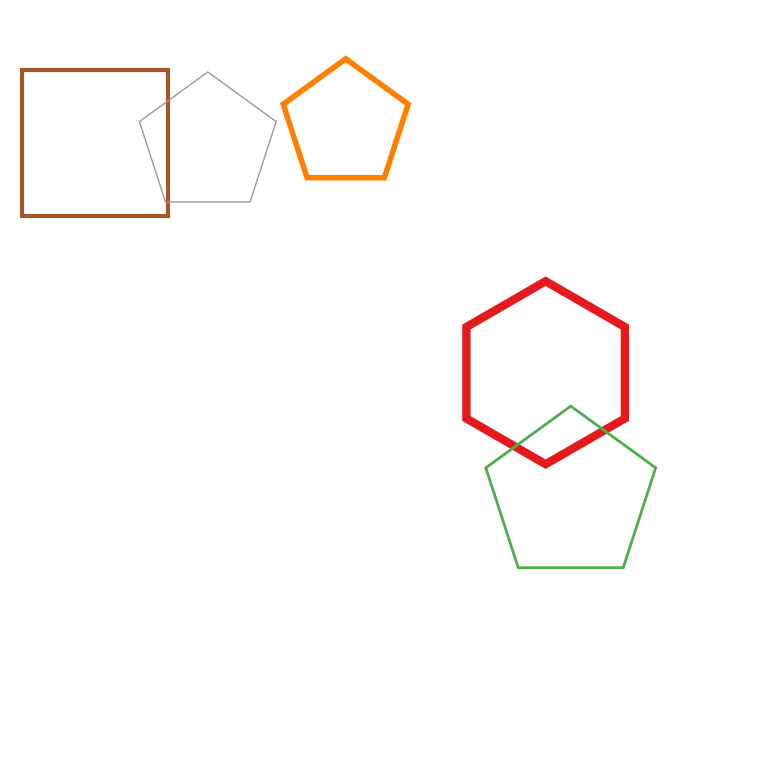[{"shape": "hexagon", "thickness": 3, "radius": 0.59, "center": [0.709, 0.516]}, {"shape": "pentagon", "thickness": 1, "radius": 0.58, "center": [0.741, 0.357]}, {"shape": "pentagon", "thickness": 2, "radius": 0.43, "center": [0.449, 0.838]}, {"shape": "square", "thickness": 1.5, "radius": 0.47, "center": [0.123, 0.814]}, {"shape": "pentagon", "thickness": 0.5, "radius": 0.47, "center": [0.27, 0.813]}]